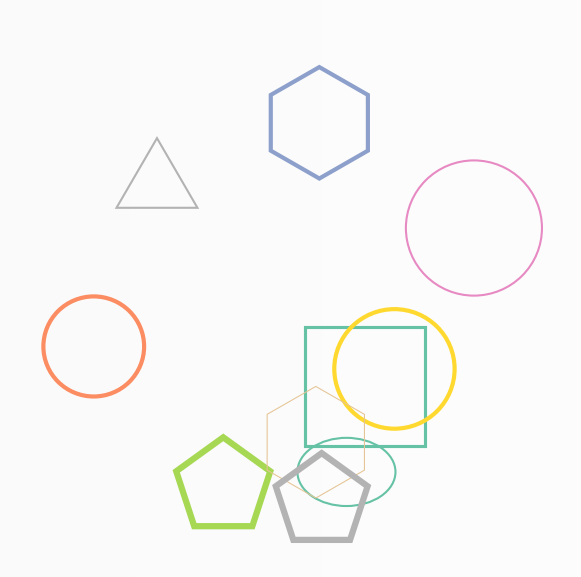[{"shape": "oval", "thickness": 1, "radius": 0.42, "center": [0.596, 0.182]}, {"shape": "square", "thickness": 1.5, "radius": 0.51, "center": [0.628, 0.33]}, {"shape": "circle", "thickness": 2, "radius": 0.43, "center": [0.161, 0.399]}, {"shape": "hexagon", "thickness": 2, "radius": 0.48, "center": [0.549, 0.786]}, {"shape": "circle", "thickness": 1, "radius": 0.59, "center": [0.815, 0.604]}, {"shape": "pentagon", "thickness": 3, "radius": 0.43, "center": [0.384, 0.157]}, {"shape": "circle", "thickness": 2, "radius": 0.52, "center": [0.679, 0.36]}, {"shape": "hexagon", "thickness": 0.5, "radius": 0.48, "center": [0.543, 0.233]}, {"shape": "triangle", "thickness": 1, "radius": 0.4, "center": [0.27, 0.68]}, {"shape": "pentagon", "thickness": 3, "radius": 0.42, "center": [0.553, 0.131]}]